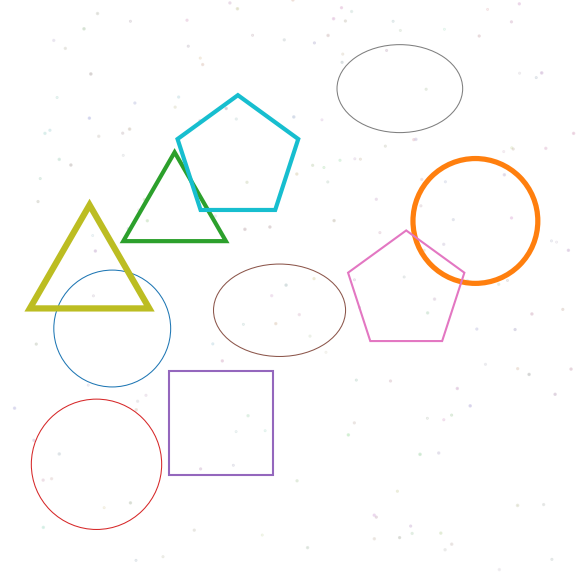[{"shape": "circle", "thickness": 0.5, "radius": 0.51, "center": [0.194, 0.43]}, {"shape": "circle", "thickness": 2.5, "radius": 0.54, "center": [0.823, 0.617]}, {"shape": "triangle", "thickness": 2, "radius": 0.51, "center": [0.302, 0.633]}, {"shape": "circle", "thickness": 0.5, "radius": 0.56, "center": [0.167, 0.195]}, {"shape": "square", "thickness": 1, "radius": 0.45, "center": [0.383, 0.266]}, {"shape": "oval", "thickness": 0.5, "radius": 0.57, "center": [0.484, 0.462]}, {"shape": "pentagon", "thickness": 1, "radius": 0.53, "center": [0.703, 0.494]}, {"shape": "oval", "thickness": 0.5, "radius": 0.54, "center": [0.692, 0.846]}, {"shape": "triangle", "thickness": 3, "radius": 0.6, "center": [0.155, 0.525]}, {"shape": "pentagon", "thickness": 2, "radius": 0.55, "center": [0.412, 0.724]}]